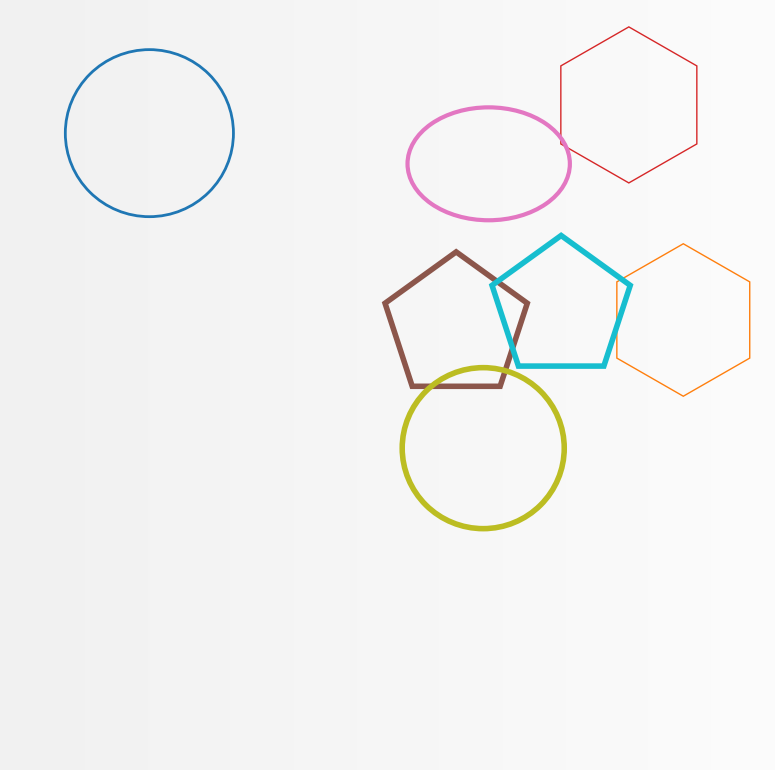[{"shape": "circle", "thickness": 1, "radius": 0.54, "center": [0.193, 0.827]}, {"shape": "hexagon", "thickness": 0.5, "radius": 0.49, "center": [0.882, 0.584]}, {"shape": "hexagon", "thickness": 0.5, "radius": 0.51, "center": [0.811, 0.864]}, {"shape": "pentagon", "thickness": 2, "radius": 0.48, "center": [0.589, 0.576]}, {"shape": "oval", "thickness": 1.5, "radius": 0.52, "center": [0.631, 0.787]}, {"shape": "circle", "thickness": 2, "radius": 0.52, "center": [0.624, 0.418]}, {"shape": "pentagon", "thickness": 2, "radius": 0.47, "center": [0.724, 0.6]}]